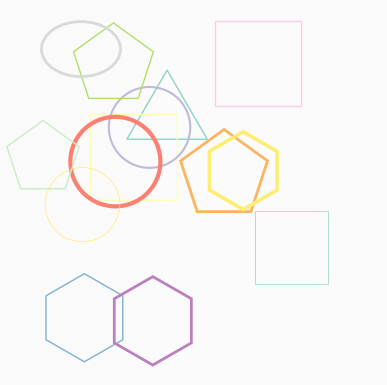[{"shape": "triangle", "thickness": 1, "radius": 0.6, "center": [0.431, 0.698]}, {"shape": "square", "thickness": 0.5, "radius": 0.47, "center": [0.751, 0.357]}, {"shape": "square", "thickness": 1, "radius": 0.56, "center": [0.345, 0.591]}, {"shape": "circle", "thickness": 1.5, "radius": 0.53, "center": [0.386, 0.669]}, {"shape": "circle", "thickness": 3, "radius": 0.58, "center": [0.298, 0.58]}, {"shape": "hexagon", "thickness": 1, "radius": 0.57, "center": [0.218, 0.175]}, {"shape": "pentagon", "thickness": 2, "radius": 0.59, "center": [0.578, 0.546]}, {"shape": "pentagon", "thickness": 1, "radius": 0.54, "center": [0.293, 0.832]}, {"shape": "square", "thickness": 1, "radius": 0.55, "center": [0.666, 0.834]}, {"shape": "oval", "thickness": 2, "radius": 0.51, "center": [0.209, 0.872]}, {"shape": "hexagon", "thickness": 2, "radius": 0.57, "center": [0.394, 0.167]}, {"shape": "pentagon", "thickness": 1, "radius": 0.49, "center": [0.111, 0.589]}, {"shape": "hexagon", "thickness": 2.5, "radius": 0.5, "center": [0.628, 0.557]}, {"shape": "circle", "thickness": 0.5, "radius": 0.48, "center": [0.213, 0.469]}]